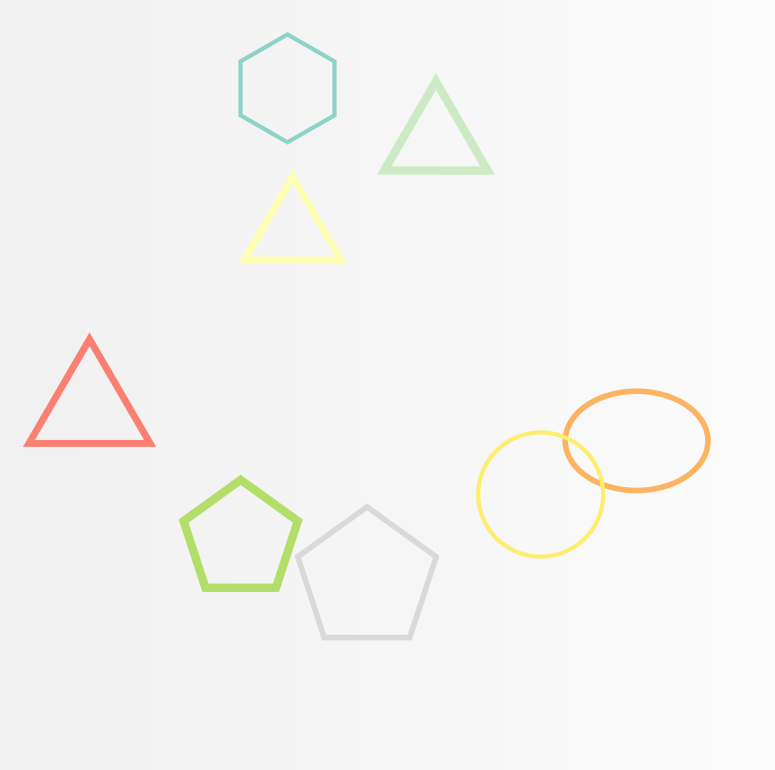[{"shape": "hexagon", "thickness": 1.5, "radius": 0.35, "center": [0.371, 0.885]}, {"shape": "triangle", "thickness": 2.5, "radius": 0.36, "center": [0.378, 0.698]}, {"shape": "triangle", "thickness": 2.5, "radius": 0.45, "center": [0.116, 0.469]}, {"shape": "oval", "thickness": 2, "radius": 0.46, "center": [0.821, 0.427]}, {"shape": "pentagon", "thickness": 3, "radius": 0.39, "center": [0.311, 0.299]}, {"shape": "pentagon", "thickness": 2, "radius": 0.47, "center": [0.474, 0.248]}, {"shape": "triangle", "thickness": 3, "radius": 0.39, "center": [0.562, 0.817]}, {"shape": "circle", "thickness": 1.5, "radius": 0.4, "center": [0.698, 0.358]}]